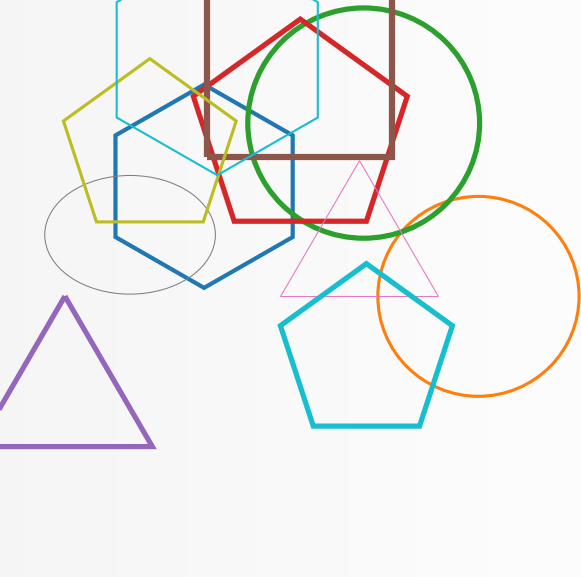[{"shape": "hexagon", "thickness": 2, "radius": 0.88, "center": [0.351, 0.677]}, {"shape": "circle", "thickness": 1.5, "radius": 0.87, "center": [0.823, 0.486]}, {"shape": "circle", "thickness": 2.5, "radius": 1.0, "center": [0.626, 0.786]}, {"shape": "pentagon", "thickness": 2.5, "radius": 0.97, "center": [0.517, 0.773]}, {"shape": "triangle", "thickness": 2.5, "radius": 0.87, "center": [0.112, 0.313]}, {"shape": "square", "thickness": 3, "radius": 0.8, "center": [0.515, 0.887]}, {"shape": "triangle", "thickness": 0.5, "radius": 0.78, "center": [0.618, 0.564]}, {"shape": "oval", "thickness": 0.5, "radius": 0.73, "center": [0.224, 0.593]}, {"shape": "pentagon", "thickness": 1.5, "radius": 0.78, "center": [0.258, 0.741]}, {"shape": "hexagon", "thickness": 1, "radius": 1.0, "center": [0.374, 0.896]}, {"shape": "pentagon", "thickness": 2.5, "radius": 0.78, "center": [0.63, 0.387]}]